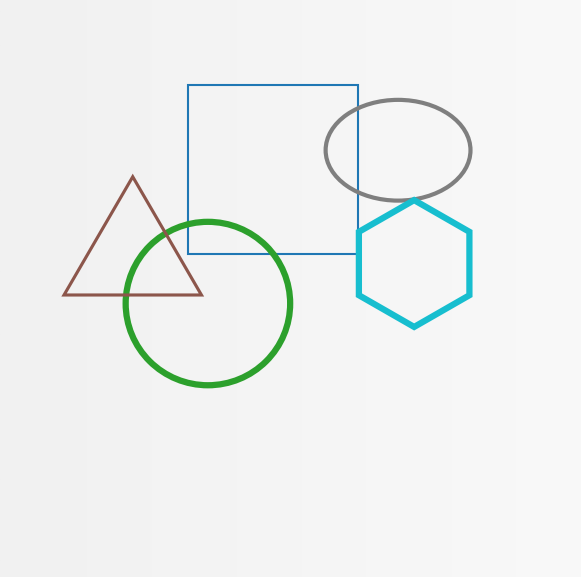[{"shape": "square", "thickness": 1, "radius": 0.73, "center": [0.47, 0.706]}, {"shape": "circle", "thickness": 3, "radius": 0.71, "center": [0.358, 0.474]}, {"shape": "triangle", "thickness": 1.5, "radius": 0.68, "center": [0.228, 0.557]}, {"shape": "oval", "thickness": 2, "radius": 0.62, "center": [0.685, 0.739]}, {"shape": "hexagon", "thickness": 3, "radius": 0.55, "center": [0.713, 0.543]}]